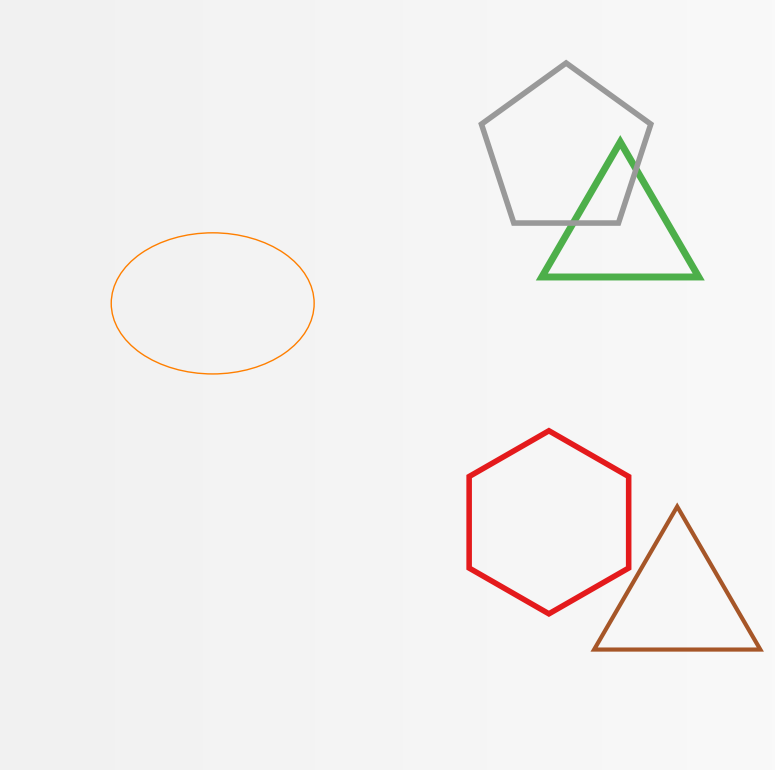[{"shape": "hexagon", "thickness": 2, "radius": 0.59, "center": [0.708, 0.322]}, {"shape": "triangle", "thickness": 2.5, "radius": 0.58, "center": [0.8, 0.699]}, {"shape": "oval", "thickness": 0.5, "radius": 0.65, "center": [0.274, 0.606]}, {"shape": "triangle", "thickness": 1.5, "radius": 0.62, "center": [0.874, 0.218]}, {"shape": "pentagon", "thickness": 2, "radius": 0.57, "center": [0.73, 0.803]}]